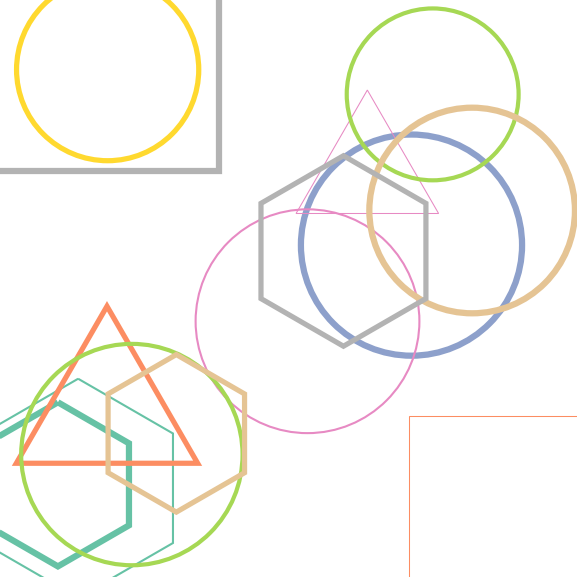[{"shape": "hexagon", "thickness": 3, "radius": 0.71, "center": [0.1, 0.16]}, {"shape": "hexagon", "thickness": 1, "radius": 0.95, "center": [0.135, 0.154]}, {"shape": "triangle", "thickness": 2.5, "radius": 0.91, "center": [0.185, 0.288]}, {"shape": "square", "thickness": 0.5, "radius": 0.76, "center": [0.859, 0.127]}, {"shape": "circle", "thickness": 3, "radius": 0.96, "center": [0.713, 0.575]}, {"shape": "circle", "thickness": 1, "radius": 0.97, "center": [0.532, 0.443]}, {"shape": "triangle", "thickness": 0.5, "radius": 0.71, "center": [0.636, 0.701]}, {"shape": "circle", "thickness": 2, "radius": 0.96, "center": [0.228, 0.212]}, {"shape": "circle", "thickness": 2, "radius": 0.74, "center": [0.749, 0.836]}, {"shape": "circle", "thickness": 2.5, "radius": 0.79, "center": [0.186, 0.879]}, {"shape": "hexagon", "thickness": 2.5, "radius": 0.68, "center": [0.305, 0.249]}, {"shape": "circle", "thickness": 3, "radius": 0.89, "center": [0.818, 0.635]}, {"shape": "hexagon", "thickness": 2.5, "radius": 0.82, "center": [0.595, 0.565]}, {"shape": "square", "thickness": 3, "radius": 0.97, "center": [0.185, 0.898]}]